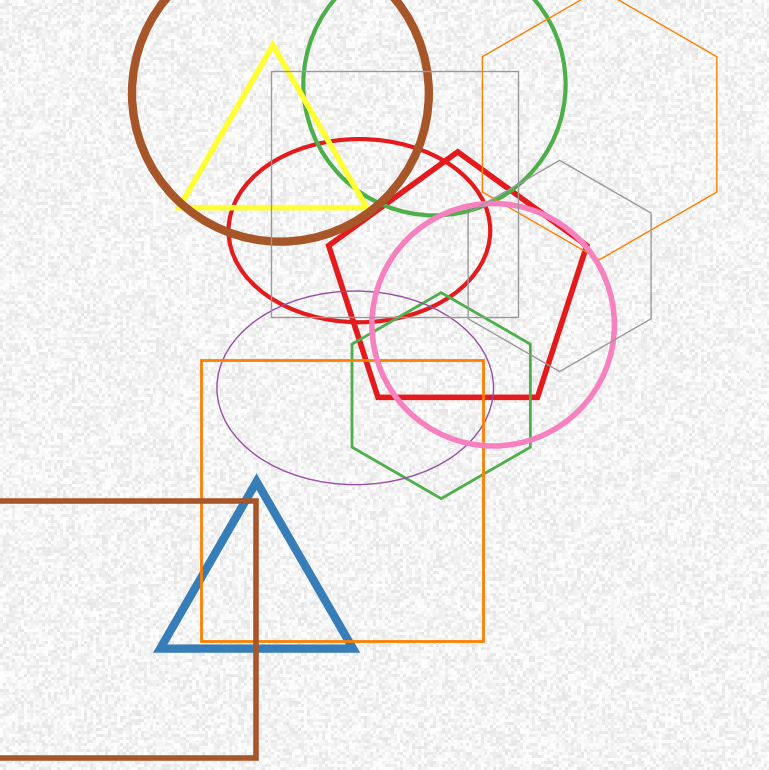[{"shape": "oval", "thickness": 1.5, "radius": 0.85, "center": [0.467, 0.7]}, {"shape": "pentagon", "thickness": 2, "radius": 0.88, "center": [0.594, 0.627]}, {"shape": "triangle", "thickness": 3, "radius": 0.72, "center": [0.333, 0.23]}, {"shape": "circle", "thickness": 1.5, "radius": 0.85, "center": [0.564, 0.891]}, {"shape": "hexagon", "thickness": 1, "radius": 0.67, "center": [0.573, 0.486]}, {"shape": "oval", "thickness": 0.5, "radius": 0.9, "center": [0.461, 0.496]}, {"shape": "hexagon", "thickness": 0.5, "radius": 0.88, "center": [0.779, 0.838]}, {"shape": "square", "thickness": 1, "radius": 0.91, "center": [0.444, 0.35]}, {"shape": "triangle", "thickness": 2, "radius": 0.7, "center": [0.354, 0.801]}, {"shape": "circle", "thickness": 3, "radius": 0.96, "center": [0.364, 0.879]}, {"shape": "square", "thickness": 2, "radius": 0.84, "center": [0.165, 0.182]}, {"shape": "circle", "thickness": 2, "radius": 0.79, "center": [0.64, 0.578]}, {"shape": "square", "thickness": 0.5, "radius": 0.8, "center": [0.512, 0.748]}, {"shape": "hexagon", "thickness": 0.5, "radius": 0.69, "center": [0.727, 0.655]}]